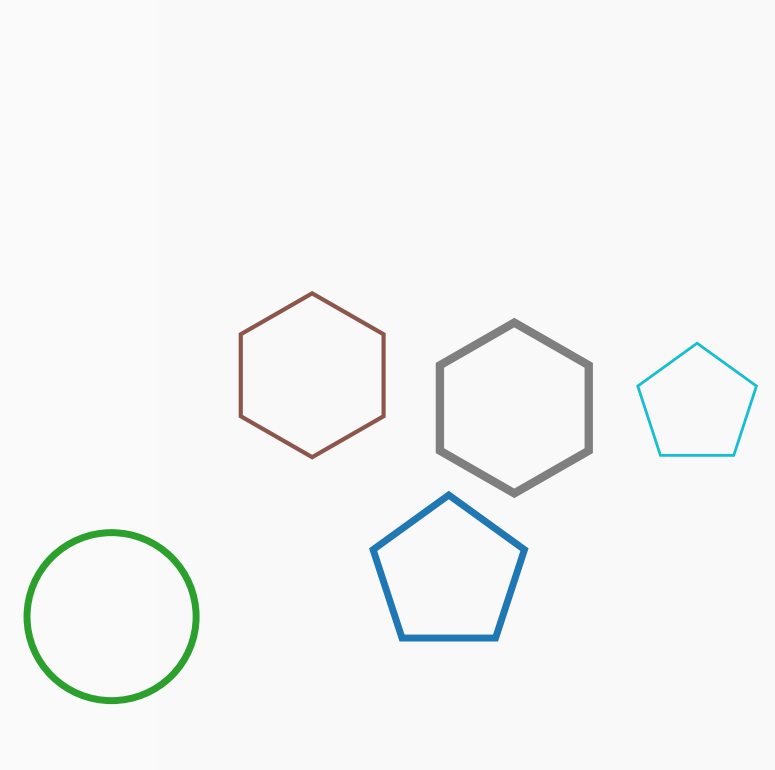[{"shape": "pentagon", "thickness": 2.5, "radius": 0.51, "center": [0.579, 0.254]}, {"shape": "circle", "thickness": 2.5, "radius": 0.55, "center": [0.144, 0.199]}, {"shape": "hexagon", "thickness": 1.5, "radius": 0.53, "center": [0.403, 0.513]}, {"shape": "hexagon", "thickness": 3, "radius": 0.55, "center": [0.664, 0.47]}, {"shape": "pentagon", "thickness": 1, "radius": 0.4, "center": [0.899, 0.474]}]